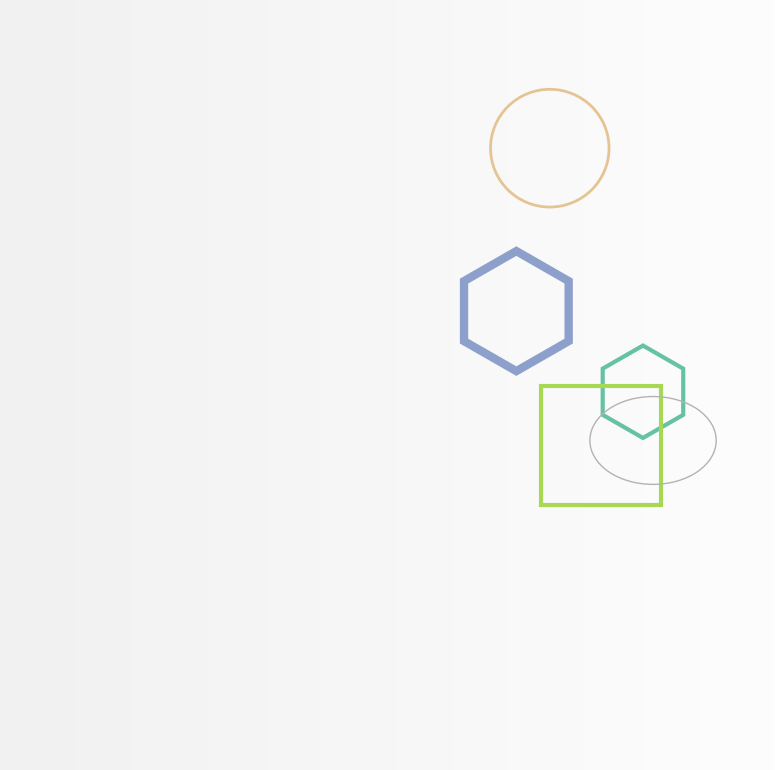[{"shape": "hexagon", "thickness": 1.5, "radius": 0.3, "center": [0.83, 0.491]}, {"shape": "hexagon", "thickness": 3, "radius": 0.39, "center": [0.666, 0.596]}, {"shape": "square", "thickness": 1.5, "radius": 0.39, "center": [0.776, 0.421]}, {"shape": "circle", "thickness": 1, "radius": 0.38, "center": [0.709, 0.808]}, {"shape": "oval", "thickness": 0.5, "radius": 0.41, "center": [0.843, 0.428]}]